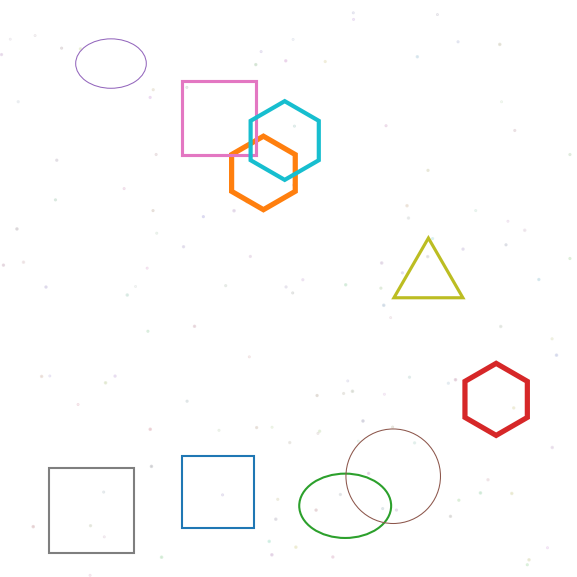[{"shape": "square", "thickness": 1, "radius": 0.31, "center": [0.378, 0.147]}, {"shape": "hexagon", "thickness": 2.5, "radius": 0.32, "center": [0.456, 0.7]}, {"shape": "oval", "thickness": 1, "radius": 0.4, "center": [0.598, 0.123]}, {"shape": "hexagon", "thickness": 2.5, "radius": 0.31, "center": [0.859, 0.308]}, {"shape": "oval", "thickness": 0.5, "radius": 0.31, "center": [0.192, 0.889]}, {"shape": "circle", "thickness": 0.5, "radius": 0.41, "center": [0.681, 0.174]}, {"shape": "square", "thickness": 1.5, "radius": 0.32, "center": [0.379, 0.795]}, {"shape": "square", "thickness": 1, "radius": 0.37, "center": [0.159, 0.116]}, {"shape": "triangle", "thickness": 1.5, "radius": 0.34, "center": [0.742, 0.518]}, {"shape": "hexagon", "thickness": 2, "radius": 0.34, "center": [0.493, 0.756]}]